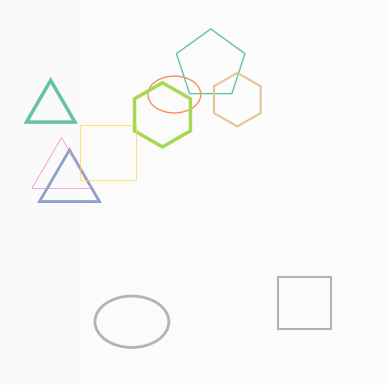[{"shape": "pentagon", "thickness": 1, "radius": 0.46, "center": [0.544, 0.832]}, {"shape": "triangle", "thickness": 2.5, "radius": 0.36, "center": [0.131, 0.719]}, {"shape": "oval", "thickness": 1, "radius": 0.34, "center": [0.45, 0.755]}, {"shape": "triangle", "thickness": 2, "radius": 0.45, "center": [0.179, 0.521]}, {"shape": "triangle", "thickness": 0.5, "radius": 0.44, "center": [0.159, 0.554]}, {"shape": "hexagon", "thickness": 2.5, "radius": 0.42, "center": [0.419, 0.702]}, {"shape": "square", "thickness": 0.5, "radius": 0.36, "center": [0.28, 0.604]}, {"shape": "hexagon", "thickness": 1.5, "radius": 0.35, "center": [0.612, 0.741]}, {"shape": "square", "thickness": 1.5, "radius": 0.34, "center": [0.786, 0.213]}, {"shape": "oval", "thickness": 2, "radius": 0.48, "center": [0.34, 0.164]}]